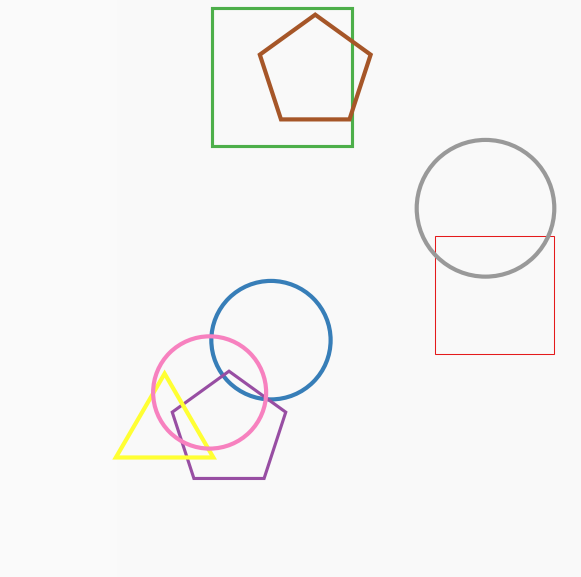[{"shape": "square", "thickness": 0.5, "radius": 0.51, "center": [0.851, 0.489]}, {"shape": "circle", "thickness": 2, "radius": 0.51, "center": [0.466, 0.41]}, {"shape": "square", "thickness": 1.5, "radius": 0.6, "center": [0.486, 0.866]}, {"shape": "pentagon", "thickness": 1.5, "radius": 0.51, "center": [0.394, 0.254]}, {"shape": "triangle", "thickness": 2, "radius": 0.48, "center": [0.283, 0.255]}, {"shape": "pentagon", "thickness": 2, "radius": 0.5, "center": [0.542, 0.873]}, {"shape": "circle", "thickness": 2, "radius": 0.49, "center": [0.361, 0.32]}, {"shape": "circle", "thickness": 2, "radius": 0.59, "center": [0.835, 0.638]}]